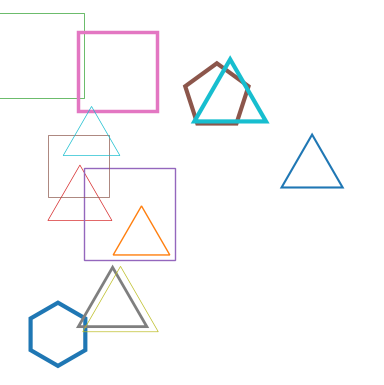[{"shape": "triangle", "thickness": 1.5, "radius": 0.46, "center": [0.811, 0.559]}, {"shape": "hexagon", "thickness": 3, "radius": 0.41, "center": [0.151, 0.132]}, {"shape": "triangle", "thickness": 1, "radius": 0.42, "center": [0.368, 0.38]}, {"shape": "square", "thickness": 0.5, "radius": 0.55, "center": [0.107, 0.855]}, {"shape": "triangle", "thickness": 0.5, "radius": 0.48, "center": [0.208, 0.475]}, {"shape": "square", "thickness": 1, "radius": 0.6, "center": [0.336, 0.445]}, {"shape": "pentagon", "thickness": 3, "radius": 0.43, "center": [0.563, 0.749]}, {"shape": "square", "thickness": 0.5, "radius": 0.4, "center": [0.204, 0.569]}, {"shape": "square", "thickness": 2.5, "radius": 0.52, "center": [0.305, 0.815]}, {"shape": "triangle", "thickness": 2, "radius": 0.51, "center": [0.292, 0.203]}, {"shape": "triangle", "thickness": 0.5, "radius": 0.57, "center": [0.313, 0.195]}, {"shape": "triangle", "thickness": 0.5, "radius": 0.43, "center": [0.238, 0.639]}, {"shape": "triangle", "thickness": 3, "radius": 0.54, "center": [0.598, 0.738]}]